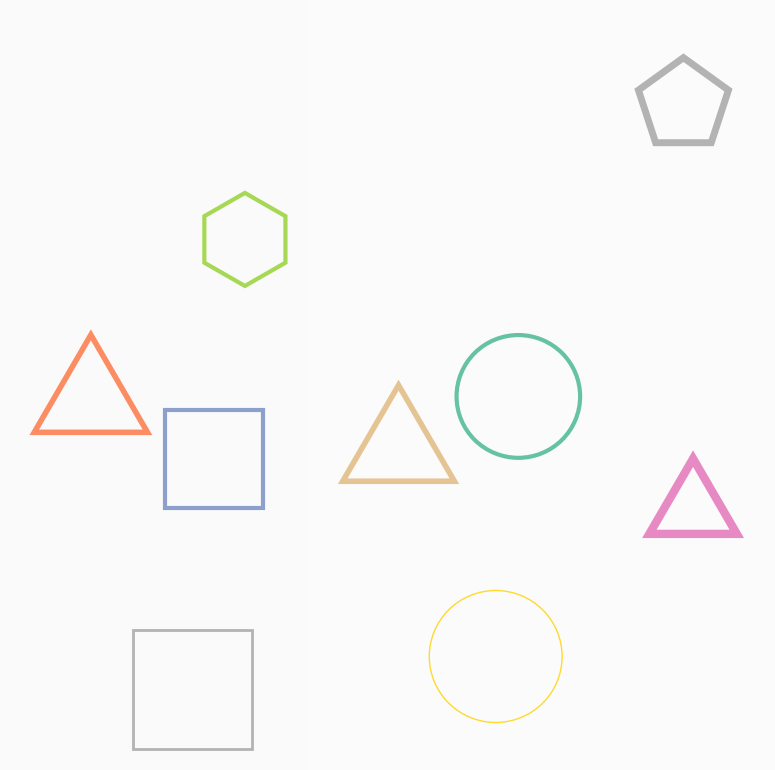[{"shape": "circle", "thickness": 1.5, "radius": 0.4, "center": [0.669, 0.485]}, {"shape": "triangle", "thickness": 2, "radius": 0.42, "center": [0.117, 0.481]}, {"shape": "square", "thickness": 1.5, "radius": 0.32, "center": [0.276, 0.404]}, {"shape": "triangle", "thickness": 3, "radius": 0.33, "center": [0.894, 0.339]}, {"shape": "hexagon", "thickness": 1.5, "radius": 0.3, "center": [0.316, 0.689]}, {"shape": "circle", "thickness": 0.5, "radius": 0.43, "center": [0.64, 0.147]}, {"shape": "triangle", "thickness": 2, "radius": 0.42, "center": [0.514, 0.417]}, {"shape": "pentagon", "thickness": 2.5, "radius": 0.31, "center": [0.882, 0.864]}, {"shape": "square", "thickness": 1, "radius": 0.38, "center": [0.248, 0.105]}]